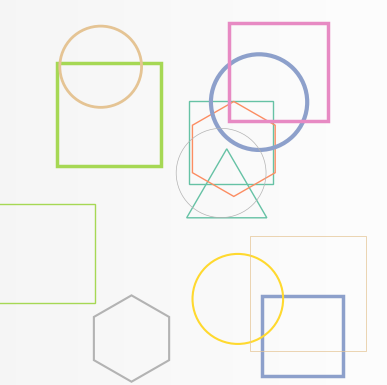[{"shape": "triangle", "thickness": 1, "radius": 0.6, "center": [0.585, 0.494]}, {"shape": "square", "thickness": 1, "radius": 0.54, "center": [0.596, 0.629]}, {"shape": "hexagon", "thickness": 1, "radius": 0.62, "center": [0.603, 0.613]}, {"shape": "square", "thickness": 2.5, "radius": 0.52, "center": [0.78, 0.127]}, {"shape": "circle", "thickness": 3, "radius": 0.62, "center": [0.669, 0.735]}, {"shape": "square", "thickness": 2.5, "radius": 0.64, "center": [0.719, 0.813]}, {"shape": "square", "thickness": 2.5, "radius": 0.67, "center": [0.282, 0.703]}, {"shape": "square", "thickness": 1, "radius": 0.64, "center": [0.117, 0.341]}, {"shape": "circle", "thickness": 1.5, "radius": 0.58, "center": [0.614, 0.224]}, {"shape": "square", "thickness": 0.5, "radius": 0.75, "center": [0.795, 0.237]}, {"shape": "circle", "thickness": 2, "radius": 0.53, "center": [0.26, 0.827]}, {"shape": "hexagon", "thickness": 1.5, "radius": 0.56, "center": [0.339, 0.121]}, {"shape": "circle", "thickness": 0.5, "radius": 0.58, "center": [0.571, 0.551]}]